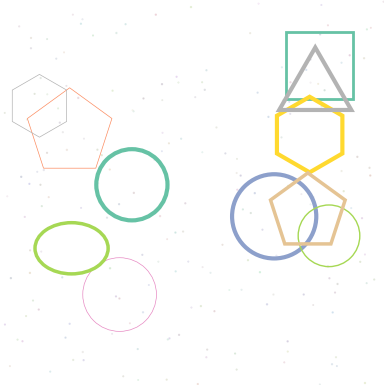[{"shape": "square", "thickness": 2, "radius": 0.43, "center": [0.83, 0.83]}, {"shape": "circle", "thickness": 3, "radius": 0.46, "center": [0.343, 0.52]}, {"shape": "pentagon", "thickness": 0.5, "radius": 0.58, "center": [0.181, 0.657]}, {"shape": "circle", "thickness": 3, "radius": 0.55, "center": [0.712, 0.438]}, {"shape": "circle", "thickness": 0.5, "radius": 0.48, "center": [0.311, 0.235]}, {"shape": "oval", "thickness": 2.5, "radius": 0.47, "center": [0.186, 0.355]}, {"shape": "circle", "thickness": 1, "radius": 0.4, "center": [0.855, 0.388]}, {"shape": "hexagon", "thickness": 3, "radius": 0.49, "center": [0.804, 0.65]}, {"shape": "pentagon", "thickness": 2.5, "radius": 0.51, "center": [0.8, 0.449]}, {"shape": "hexagon", "thickness": 0.5, "radius": 0.41, "center": [0.102, 0.725]}, {"shape": "triangle", "thickness": 3, "radius": 0.54, "center": [0.819, 0.768]}]